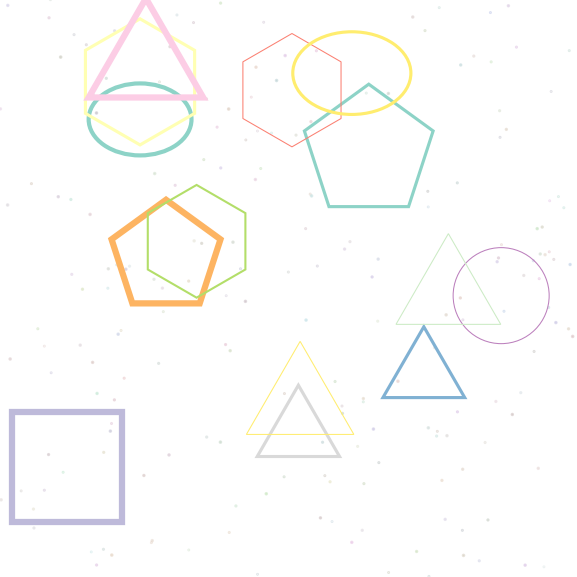[{"shape": "oval", "thickness": 2, "radius": 0.45, "center": [0.243, 0.792]}, {"shape": "pentagon", "thickness": 1.5, "radius": 0.59, "center": [0.639, 0.736]}, {"shape": "hexagon", "thickness": 1.5, "radius": 0.55, "center": [0.242, 0.857]}, {"shape": "square", "thickness": 3, "radius": 0.48, "center": [0.117, 0.19]}, {"shape": "hexagon", "thickness": 0.5, "radius": 0.49, "center": [0.506, 0.843]}, {"shape": "triangle", "thickness": 1.5, "radius": 0.41, "center": [0.734, 0.352]}, {"shape": "pentagon", "thickness": 3, "radius": 0.5, "center": [0.288, 0.554]}, {"shape": "hexagon", "thickness": 1, "radius": 0.49, "center": [0.34, 0.581]}, {"shape": "triangle", "thickness": 3, "radius": 0.57, "center": [0.253, 0.888]}, {"shape": "triangle", "thickness": 1.5, "radius": 0.41, "center": [0.517, 0.25]}, {"shape": "circle", "thickness": 0.5, "radius": 0.42, "center": [0.868, 0.487]}, {"shape": "triangle", "thickness": 0.5, "radius": 0.52, "center": [0.776, 0.49]}, {"shape": "oval", "thickness": 1.5, "radius": 0.51, "center": [0.609, 0.873]}, {"shape": "triangle", "thickness": 0.5, "radius": 0.54, "center": [0.52, 0.301]}]